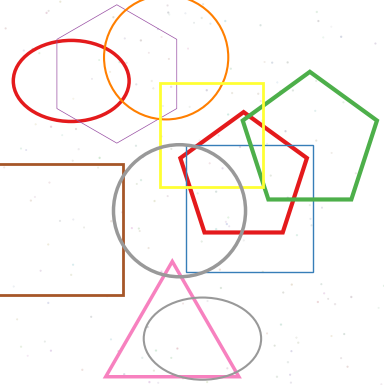[{"shape": "oval", "thickness": 2.5, "radius": 0.75, "center": [0.185, 0.79]}, {"shape": "pentagon", "thickness": 3, "radius": 0.86, "center": [0.633, 0.536]}, {"shape": "square", "thickness": 1, "radius": 0.82, "center": [0.648, 0.457]}, {"shape": "pentagon", "thickness": 3, "radius": 0.92, "center": [0.805, 0.63]}, {"shape": "hexagon", "thickness": 0.5, "radius": 0.9, "center": [0.303, 0.808]}, {"shape": "circle", "thickness": 1.5, "radius": 0.81, "center": [0.432, 0.851]}, {"shape": "square", "thickness": 2, "radius": 0.67, "center": [0.549, 0.649]}, {"shape": "square", "thickness": 2, "radius": 0.85, "center": [0.15, 0.403]}, {"shape": "triangle", "thickness": 2.5, "radius": 1.0, "center": [0.448, 0.121]}, {"shape": "oval", "thickness": 1.5, "radius": 0.76, "center": [0.526, 0.12]}, {"shape": "circle", "thickness": 2.5, "radius": 0.86, "center": [0.466, 0.453]}]